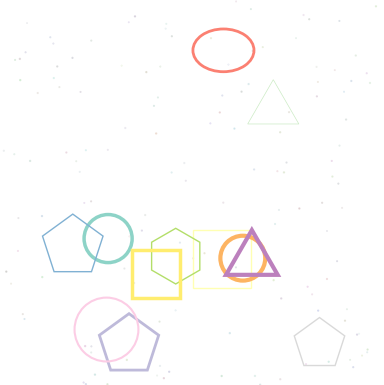[{"shape": "circle", "thickness": 2.5, "radius": 0.31, "center": [0.281, 0.38]}, {"shape": "square", "thickness": 1, "radius": 0.38, "center": [0.576, 0.327]}, {"shape": "pentagon", "thickness": 2, "radius": 0.41, "center": [0.335, 0.104]}, {"shape": "oval", "thickness": 2, "radius": 0.4, "center": [0.58, 0.869]}, {"shape": "pentagon", "thickness": 1, "radius": 0.41, "center": [0.189, 0.361]}, {"shape": "circle", "thickness": 3, "radius": 0.29, "center": [0.631, 0.329]}, {"shape": "hexagon", "thickness": 1, "radius": 0.36, "center": [0.456, 0.335]}, {"shape": "circle", "thickness": 1.5, "radius": 0.41, "center": [0.277, 0.144]}, {"shape": "pentagon", "thickness": 1, "radius": 0.34, "center": [0.83, 0.106]}, {"shape": "triangle", "thickness": 3, "radius": 0.39, "center": [0.654, 0.325]}, {"shape": "triangle", "thickness": 0.5, "radius": 0.38, "center": [0.71, 0.716]}, {"shape": "square", "thickness": 2.5, "radius": 0.31, "center": [0.406, 0.288]}]